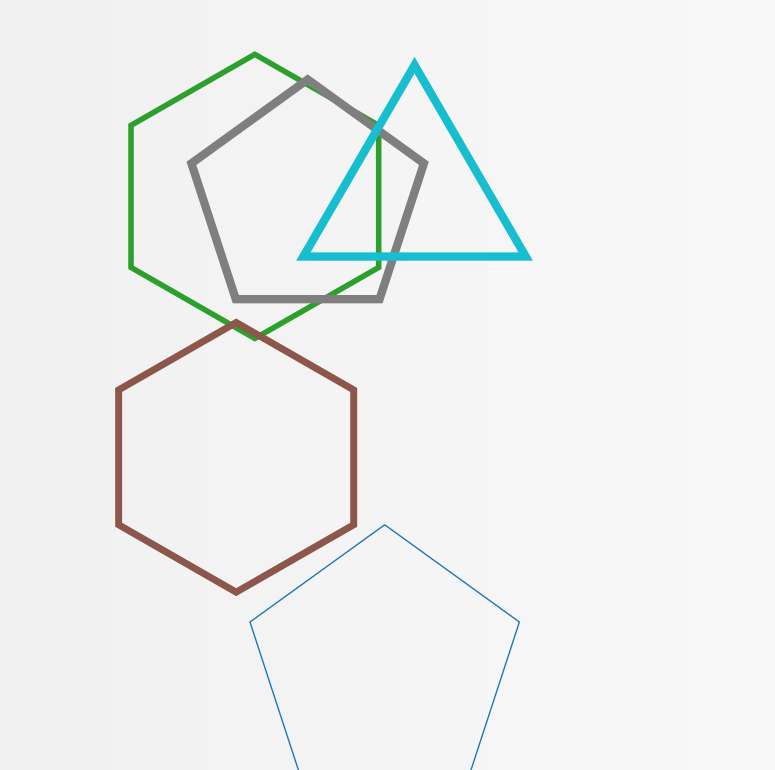[{"shape": "pentagon", "thickness": 0.5, "radius": 0.91, "center": [0.496, 0.136]}, {"shape": "hexagon", "thickness": 2, "radius": 0.92, "center": [0.329, 0.745]}, {"shape": "hexagon", "thickness": 2.5, "radius": 0.88, "center": [0.305, 0.406]}, {"shape": "pentagon", "thickness": 3, "radius": 0.79, "center": [0.397, 0.739]}, {"shape": "triangle", "thickness": 3, "radius": 0.83, "center": [0.535, 0.75]}]